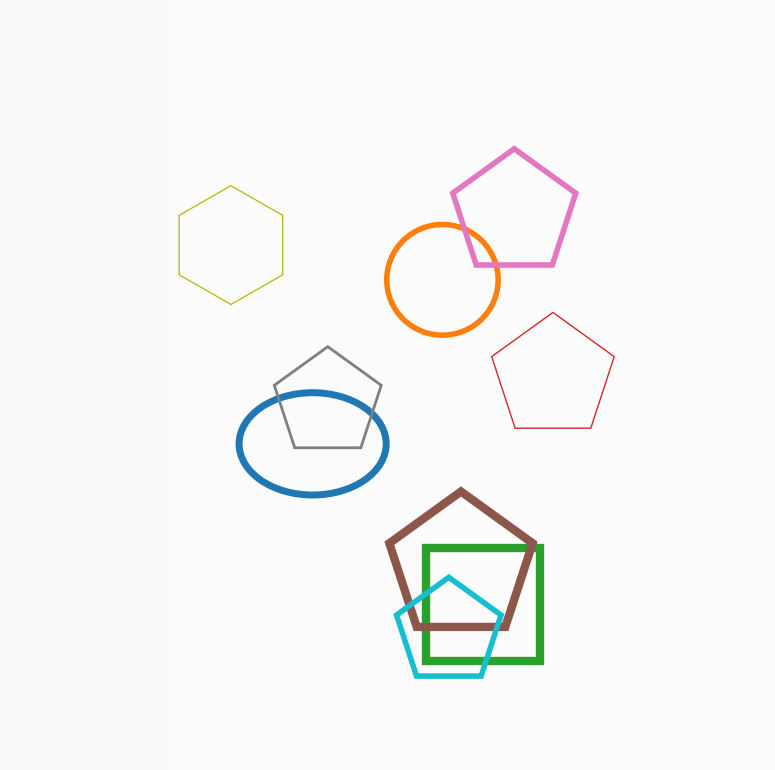[{"shape": "oval", "thickness": 2.5, "radius": 0.47, "center": [0.403, 0.424]}, {"shape": "circle", "thickness": 2, "radius": 0.36, "center": [0.571, 0.637]}, {"shape": "square", "thickness": 3, "radius": 0.37, "center": [0.623, 0.215]}, {"shape": "pentagon", "thickness": 0.5, "radius": 0.42, "center": [0.713, 0.511]}, {"shape": "pentagon", "thickness": 3, "radius": 0.49, "center": [0.595, 0.264]}, {"shape": "pentagon", "thickness": 2, "radius": 0.42, "center": [0.664, 0.723]}, {"shape": "pentagon", "thickness": 1, "radius": 0.36, "center": [0.423, 0.477]}, {"shape": "hexagon", "thickness": 0.5, "radius": 0.39, "center": [0.298, 0.682]}, {"shape": "pentagon", "thickness": 2, "radius": 0.35, "center": [0.579, 0.179]}]